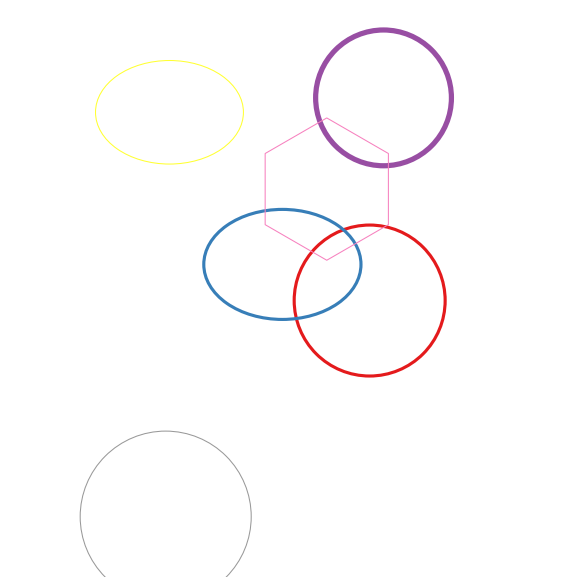[{"shape": "circle", "thickness": 1.5, "radius": 0.65, "center": [0.64, 0.479]}, {"shape": "oval", "thickness": 1.5, "radius": 0.68, "center": [0.489, 0.541]}, {"shape": "circle", "thickness": 2.5, "radius": 0.59, "center": [0.664, 0.83]}, {"shape": "oval", "thickness": 0.5, "radius": 0.64, "center": [0.293, 0.805]}, {"shape": "hexagon", "thickness": 0.5, "radius": 0.62, "center": [0.566, 0.672]}, {"shape": "circle", "thickness": 0.5, "radius": 0.74, "center": [0.287, 0.105]}]